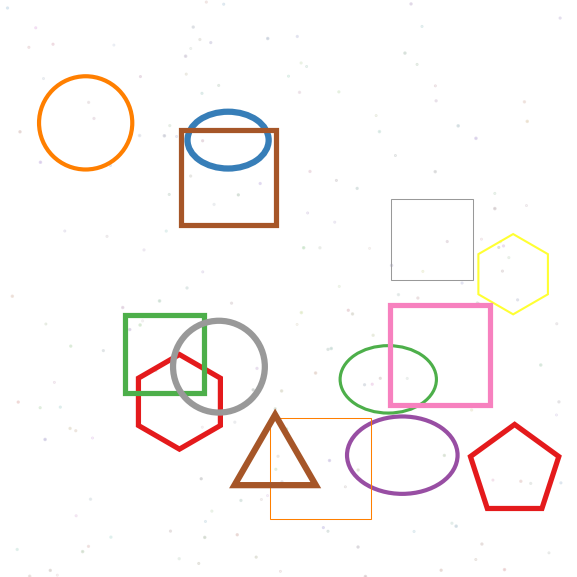[{"shape": "hexagon", "thickness": 2.5, "radius": 0.41, "center": [0.311, 0.303]}, {"shape": "pentagon", "thickness": 2.5, "radius": 0.4, "center": [0.891, 0.184]}, {"shape": "oval", "thickness": 3, "radius": 0.35, "center": [0.395, 0.757]}, {"shape": "square", "thickness": 2.5, "radius": 0.34, "center": [0.285, 0.386]}, {"shape": "oval", "thickness": 1.5, "radius": 0.42, "center": [0.672, 0.342]}, {"shape": "oval", "thickness": 2, "radius": 0.48, "center": [0.697, 0.211]}, {"shape": "circle", "thickness": 2, "radius": 0.4, "center": [0.148, 0.786]}, {"shape": "square", "thickness": 0.5, "radius": 0.44, "center": [0.555, 0.188]}, {"shape": "hexagon", "thickness": 1, "radius": 0.35, "center": [0.889, 0.524]}, {"shape": "square", "thickness": 2.5, "radius": 0.41, "center": [0.395, 0.692]}, {"shape": "triangle", "thickness": 3, "radius": 0.41, "center": [0.476, 0.2]}, {"shape": "square", "thickness": 2.5, "radius": 0.43, "center": [0.762, 0.384]}, {"shape": "square", "thickness": 0.5, "radius": 0.35, "center": [0.748, 0.584]}, {"shape": "circle", "thickness": 3, "radius": 0.4, "center": [0.379, 0.364]}]